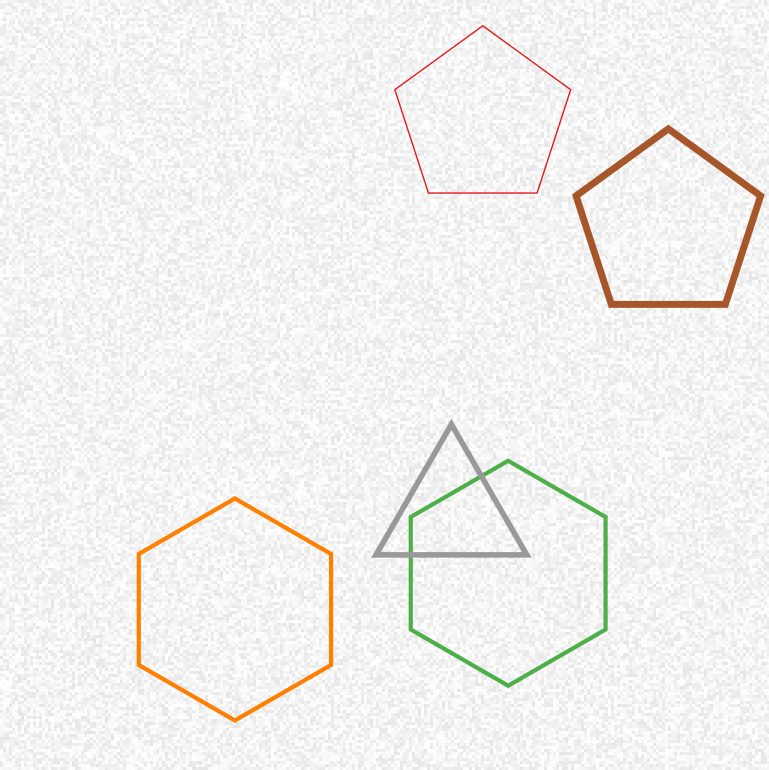[{"shape": "pentagon", "thickness": 0.5, "radius": 0.6, "center": [0.627, 0.846]}, {"shape": "hexagon", "thickness": 1.5, "radius": 0.73, "center": [0.66, 0.256]}, {"shape": "hexagon", "thickness": 1.5, "radius": 0.72, "center": [0.305, 0.208]}, {"shape": "pentagon", "thickness": 2.5, "radius": 0.63, "center": [0.868, 0.707]}, {"shape": "triangle", "thickness": 2, "radius": 0.57, "center": [0.586, 0.336]}]